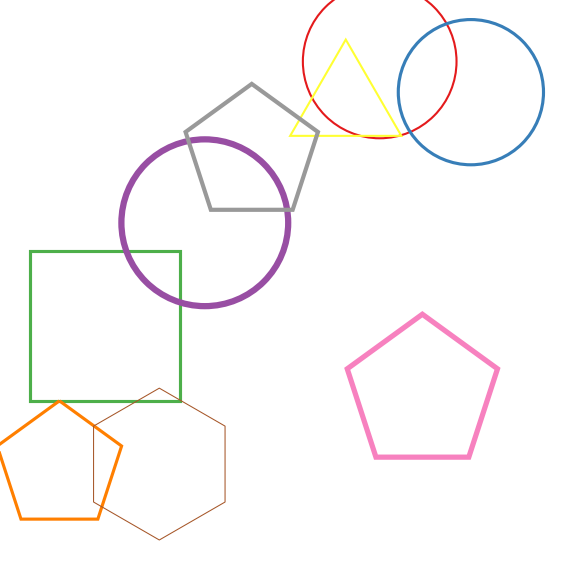[{"shape": "circle", "thickness": 1, "radius": 0.67, "center": [0.657, 0.893]}, {"shape": "circle", "thickness": 1.5, "radius": 0.63, "center": [0.815, 0.84]}, {"shape": "square", "thickness": 1.5, "radius": 0.65, "center": [0.182, 0.434]}, {"shape": "circle", "thickness": 3, "radius": 0.72, "center": [0.355, 0.613]}, {"shape": "pentagon", "thickness": 1.5, "radius": 0.57, "center": [0.103, 0.192]}, {"shape": "triangle", "thickness": 1, "radius": 0.56, "center": [0.599, 0.819]}, {"shape": "hexagon", "thickness": 0.5, "radius": 0.66, "center": [0.276, 0.196]}, {"shape": "pentagon", "thickness": 2.5, "radius": 0.68, "center": [0.731, 0.318]}, {"shape": "pentagon", "thickness": 2, "radius": 0.6, "center": [0.436, 0.733]}]